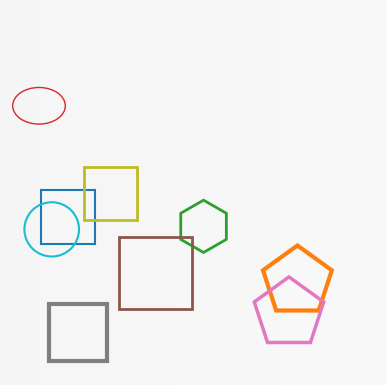[{"shape": "square", "thickness": 1.5, "radius": 0.35, "center": [0.175, 0.437]}, {"shape": "pentagon", "thickness": 3, "radius": 0.47, "center": [0.768, 0.269]}, {"shape": "hexagon", "thickness": 2, "radius": 0.34, "center": [0.525, 0.412]}, {"shape": "oval", "thickness": 1, "radius": 0.34, "center": [0.101, 0.725]}, {"shape": "square", "thickness": 2, "radius": 0.47, "center": [0.401, 0.291]}, {"shape": "pentagon", "thickness": 2.5, "radius": 0.47, "center": [0.746, 0.187]}, {"shape": "square", "thickness": 3, "radius": 0.37, "center": [0.202, 0.137]}, {"shape": "square", "thickness": 2, "radius": 0.34, "center": [0.285, 0.498]}, {"shape": "circle", "thickness": 1.5, "radius": 0.35, "center": [0.133, 0.404]}]